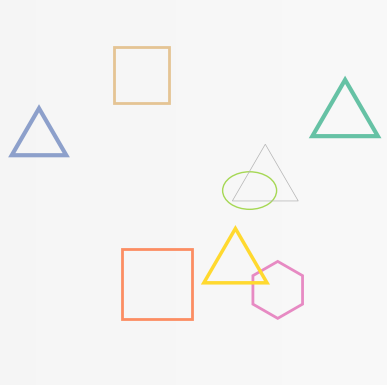[{"shape": "triangle", "thickness": 3, "radius": 0.49, "center": [0.891, 0.695]}, {"shape": "square", "thickness": 2, "radius": 0.45, "center": [0.405, 0.262]}, {"shape": "triangle", "thickness": 3, "radius": 0.41, "center": [0.101, 0.637]}, {"shape": "hexagon", "thickness": 2, "radius": 0.37, "center": [0.717, 0.247]}, {"shape": "oval", "thickness": 1, "radius": 0.35, "center": [0.644, 0.505]}, {"shape": "triangle", "thickness": 2.5, "radius": 0.47, "center": [0.608, 0.312]}, {"shape": "square", "thickness": 2, "radius": 0.36, "center": [0.365, 0.806]}, {"shape": "triangle", "thickness": 0.5, "radius": 0.49, "center": [0.685, 0.527]}]